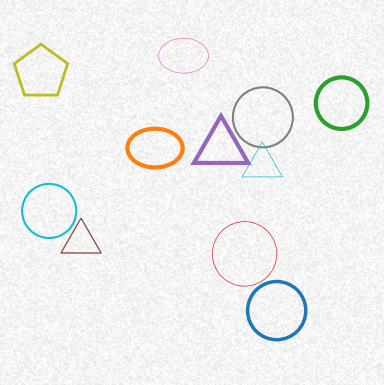[{"shape": "circle", "thickness": 2.5, "radius": 0.38, "center": [0.719, 0.193]}, {"shape": "oval", "thickness": 3, "radius": 0.36, "center": [0.403, 0.615]}, {"shape": "circle", "thickness": 3, "radius": 0.33, "center": [0.887, 0.732]}, {"shape": "circle", "thickness": 0.5, "radius": 0.42, "center": [0.635, 0.341]}, {"shape": "triangle", "thickness": 3, "radius": 0.41, "center": [0.574, 0.617]}, {"shape": "triangle", "thickness": 1, "radius": 0.3, "center": [0.21, 0.373]}, {"shape": "oval", "thickness": 0.5, "radius": 0.32, "center": [0.477, 0.855]}, {"shape": "circle", "thickness": 1.5, "radius": 0.39, "center": [0.683, 0.695]}, {"shape": "pentagon", "thickness": 2, "radius": 0.36, "center": [0.107, 0.812]}, {"shape": "triangle", "thickness": 0.5, "radius": 0.3, "center": [0.681, 0.571]}, {"shape": "circle", "thickness": 1.5, "radius": 0.35, "center": [0.128, 0.452]}]